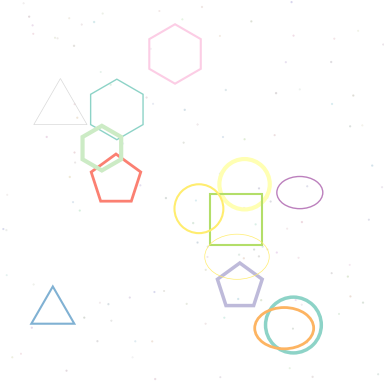[{"shape": "hexagon", "thickness": 1, "radius": 0.39, "center": [0.303, 0.716]}, {"shape": "circle", "thickness": 2.5, "radius": 0.36, "center": [0.762, 0.156]}, {"shape": "circle", "thickness": 3, "radius": 0.33, "center": [0.635, 0.521]}, {"shape": "pentagon", "thickness": 2.5, "radius": 0.31, "center": [0.623, 0.256]}, {"shape": "pentagon", "thickness": 2, "radius": 0.34, "center": [0.301, 0.532]}, {"shape": "triangle", "thickness": 1.5, "radius": 0.32, "center": [0.137, 0.191]}, {"shape": "oval", "thickness": 2, "radius": 0.38, "center": [0.738, 0.148]}, {"shape": "square", "thickness": 1.5, "radius": 0.33, "center": [0.613, 0.429]}, {"shape": "hexagon", "thickness": 1.5, "radius": 0.39, "center": [0.455, 0.86]}, {"shape": "triangle", "thickness": 0.5, "radius": 0.4, "center": [0.157, 0.716]}, {"shape": "oval", "thickness": 1, "radius": 0.3, "center": [0.779, 0.5]}, {"shape": "hexagon", "thickness": 3, "radius": 0.29, "center": [0.265, 0.615]}, {"shape": "circle", "thickness": 1.5, "radius": 0.32, "center": [0.517, 0.458]}, {"shape": "oval", "thickness": 0.5, "radius": 0.42, "center": [0.616, 0.333]}]